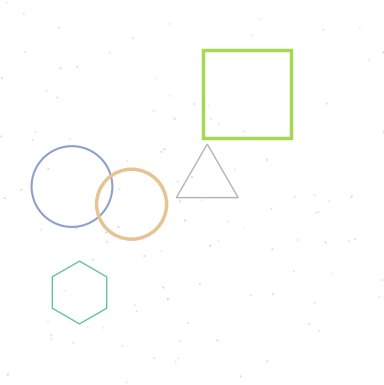[{"shape": "hexagon", "thickness": 1, "radius": 0.41, "center": [0.206, 0.24]}, {"shape": "circle", "thickness": 1.5, "radius": 0.52, "center": [0.187, 0.515]}, {"shape": "square", "thickness": 2.5, "radius": 0.57, "center": [0.642, 0.755]}, {"shape": "circle", "thickness": 2.5, "radius": 0.45, "center": [0.342, 0.47]}, {"shape": "triangle", "thickness": 1, "radius": 0.46, "center": [0.538, 0.533]}]